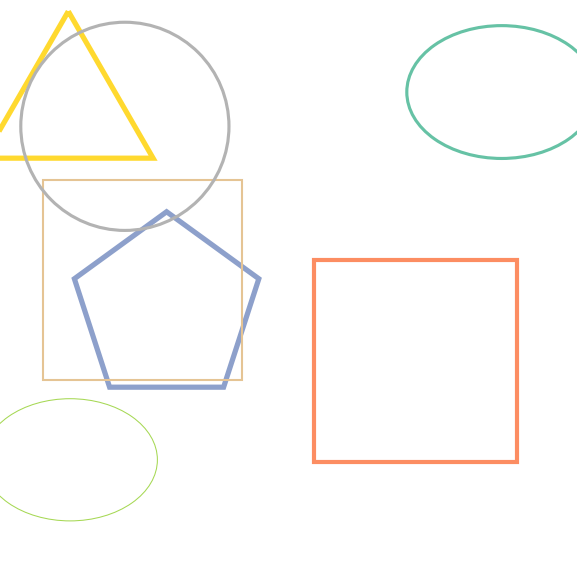[{"shape": "oval", "thickness": 1.5, "radius": 0.82, "center": [0.869, 0.84]}, {"shape": "square", "thickness": 2, "radius": 0.88, "center": [0.72, 0.374]}, {"shape": "pentagon", "thickness": 2.5, "radius": 0.84, "center": [0.288, 0.465]}, {"shape": "oval", "thickness": 0.5, "radius": 0.76, "center": [0.121, 0.203]}, {"shape": "triangle", "thickness": 2.5, "radius": 0.85, "center": [0.118, 0.81]}, {"shape": "square", "thickness": 1, "radius": 0.86, "center": [0.246, 0.514]}, {"shape": "circle", "thickness": 1.5, "radius": 0.9, "center": [0.216, 0.78]}]